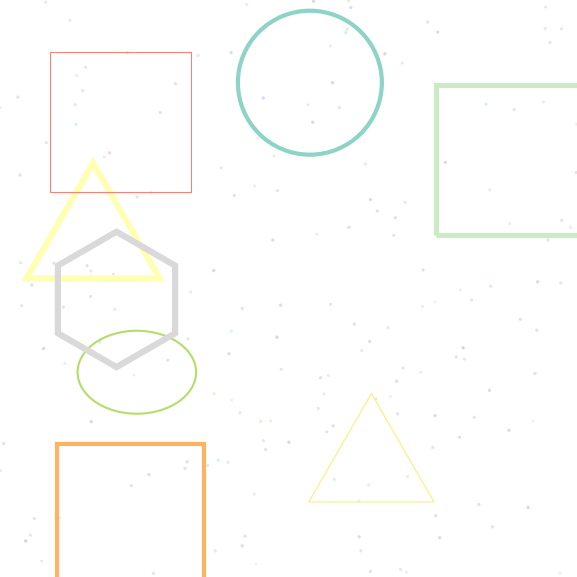[{"shape": "circle", "thickness": 2, "radius": 0.62, "center": [0.537, 0.856]}, {"shape": "triangle", "thickness": 3, "radius": 0.67, "center": [0.161, 0.584]}, {"shape": "square", "thickness": 0.5, "radius": 0.61, "center": [0.209, 0.787]}, {"shape": "square", "thickness": 2, "radius": 0.64, "center": [0.226, 0.103]}, {"shape": "oval", "thickness": 1, "radius": 0.51, "center": [0.237, 0.355]}, {"shape": "hexagon", "thickness": 3, "radius": 0.59, "center": [0.202, 0.481]}, {"shape": "square", "thickness": 2.5, "radius": 0.65, "center": [0.885, 0.722]}, {"shape": "triangle", "thickness": 0.5, "radius": 0.63, "center": [0.643, 0.193]}]